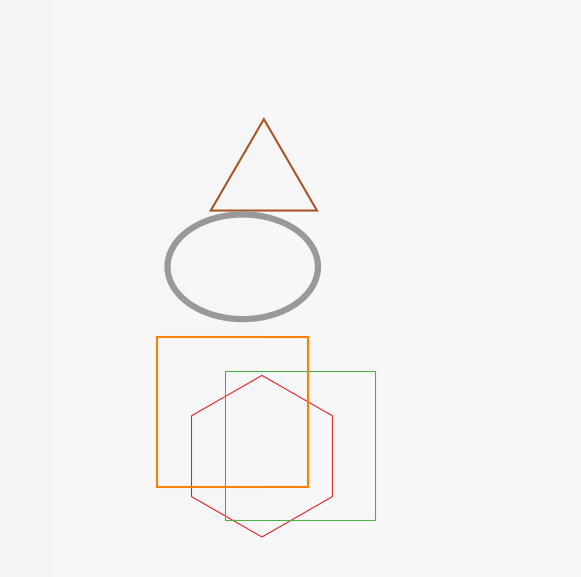[{"shape": "hexagon", "thickness": 0.5, "radius": 0.7, "center": [0.451, 0.209]}, {"shape": "square", "thickness": 0.5, "radius": 0.65, "center": [0.517, 0.228]}, {"shape": "square", "thickness": 1, "radius": 0.65, "center": [0.399, 0.286]}, {"shape": "triangle", "thickness": 1, "radius": 0.53, "center": [0.454, 0.687]}, {"shape": "oval", "thickness": 3, "radius": 0.65, "center": [0.418, 0.537]}]